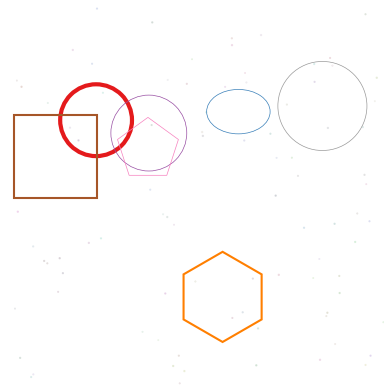[{"shape": "circle", "thickness": 3, "radius": 0.47, "center": [0.25, 0.688]}, {"shape": "oval", "thickness": 0.5, "radius": 0.41, "center": [0.619, 0.71]}, {"shape": "circle", "thickness": 0.5, "radius": 0.49, "center": [0.387, 0.654]}, {"shape": "hexagon", "thickness": 1.5, "radius": 0.59, "center": [0.578, 0.229]}, {"shape": "square", "thickness": 1.5, "radius": 0.54, "center": [0.144, 0.593]}, {"shape": "pentagon", "thickness": 0.5, "radius": 0.42, "center": [0.384, 0.612]}, {"shape": "circle", "thickness": 0.5, "radius": 0.58, "center": [0.837, 0.725]}]